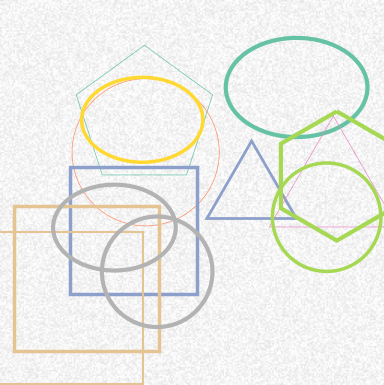[{"shape": "pentagon", "thickness": 0.5, "radius": 0.93, "center": [0.375, 0.696]}, {"shape": "oval", "thickness": 3, "radius": 0.92, "center": [0.77, 0.773]}, {"shape": "circle", "thickness": 0.5, "radius": 0.96, "center": [0.378, 0.604]}, {"shape": "triangle", "thickness": 2, "radius": 0.67, "center": [0.654, 0.5]}, {"shape": "square", "thickness": 2.5, "radius": 0.82, "center": [0.347, 0.402]}, {"shape": "triangle", "thickness": 0.5, "radius": 0.96, "center": [0.866, 0.507]}, {"shape": "hexagon", "thickness": 3, "radius": 0.84, "center": [0.875, 0.543]}, {"shape": "circle", "thickness": 2.5, "radius": 0.7, "center": [0.848, 0.436]}, {"shape": "oval", "thickness": 2.5, "radius": 0.79, "center": [0.37, 0.689]}, {"shape": "square", "thickness": 2.5, "radius": 0.94, "center": [0.224, 0.277]}, {"shape": "square", "thickness": 1.5, "radius": 0.99, "center": [0.174, 0.199]}, {"shape": "oval", "thickness": 3, "radius": 0.8, "center": [0.297, 0.409]}, {"shape": "circle", "thickness": 3, "radius": 0.72, "center": [0.408, 0.294]}]